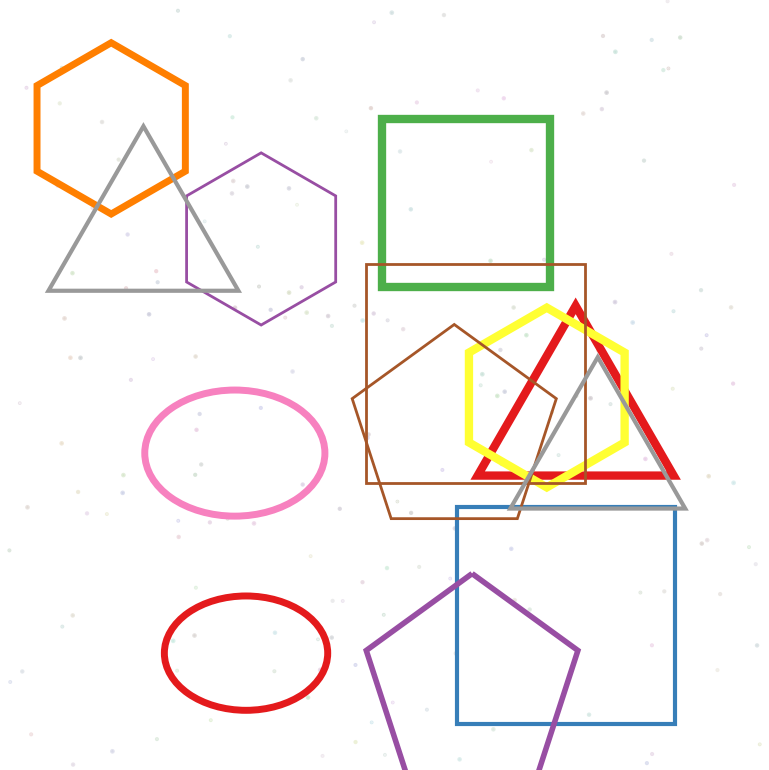[{"shape": "oval", "thickness": 2.5, "radius": 0.53, "center": [0.32, 0.152]}, {"shape": "triangle", "thickness": 3, "radius": 0.73, "center": [0.748, 0.456]}, {"shape": "square", "thickness": 1.5, "radius": 0.71, "center": [0.735, 0.201]}, {"shape": "square", "thickness": 3, "radius": 0.54, "center": [0.605, 0.737]}, {"shape": "hexagon", "thickness": 1, "radius": 0.56, "center": [0.339, 0.69]}, {"shape": "pentagon", "thickness": 2, "radius": 0.72, "center": [0.613, 0.111]}, {"shape": "hexagon", "thickness": 2.5, "radius": 0.56, "center": [0.144, 0.833]}, {"shape": "hexagon", "thickness": 3, "radius": 0.58, "center": [0.71, 0.484]}, {"shape": "pentagon", "thickness": 1, "radius": 0.7, "center": [0.59, 0.439]}, {"shape": "square", "thickness": 1, "radius": 0.71, "center": [0.618, 0.515]}, {"shape": "oval", "thickness": 2.5, "radius": 0.58, "center": [0.305, 0.412]}, {"shape": "triangle", "thickness": 1.5, "radius": 0.66, "center": [0.776, 0.405]}, {"shape": "triangle", "thickness": 1.5, "radius": 0.71, "center": [0.186, 0.694]}]